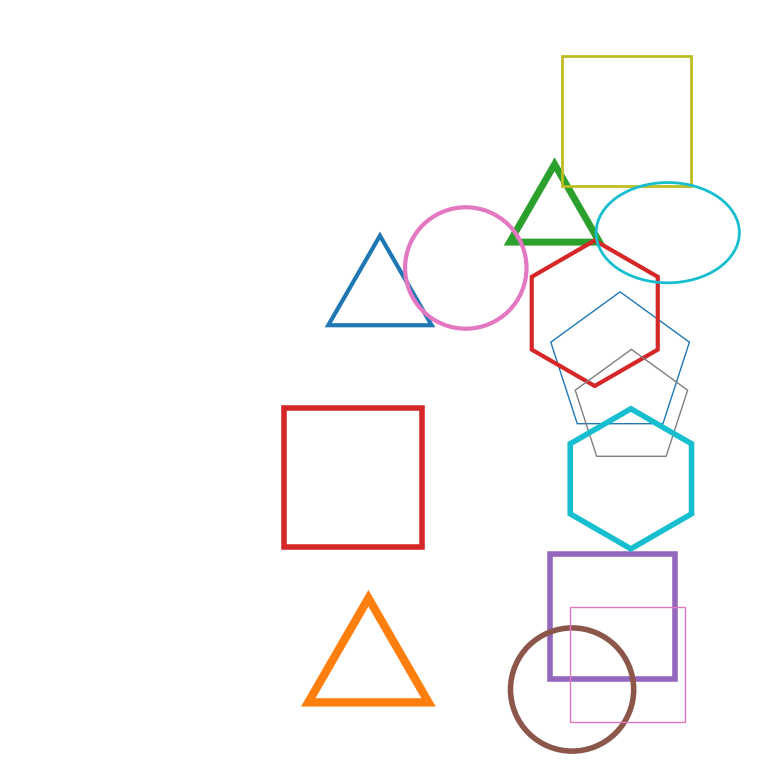[{"shape": "triangle", "thickness": 1.5, "radius": 0.39, "center": [0.493, 0.616]}, {"shape": "pentagon", "thickness": 0.5, "radius": 0.47, "center": [0.805, 0.526]}, {"shape": "triangle", "thickness": 3, "radius": 0.45, "center": [0.478, 0.133]}, {"shape": "triangle", "thickness": 2.5, "radius": 0.34, "center": [0.72, 0.719]}, {"shape": "hexagon", "thickness": 1.5, "radius": 0.47, "center": [0.772, 0.593]}, {"shape": "square", "thickness": 2, "radius": 0.45, "center": [0.458, 0.38]}, {"shape": "square", "thickness": 2, "radius": 0.41, "center": [0.795, 0.2]}, {"shape": "circle", "thickness": 2, "radius": 0.4, "center": [0.743, 0.105]}, {"shape": "circle", "thickness": 1.5, "radius": 0.39, "center": [0.605, 0.652]}, {"shape": "square", "thickness": 0.5, "radius": 0.37, "center": [0.815, 0.137]}, {"shape": "pentagon", "thickness": 0.5, "radius": 0.38, "center": [0.82, 0.47]}, {"shape": "square", "thickness": 1, "radius": 0.42, "center": [0.814, 0.843]}, {"shape": "oval", "thickness": 1, "radius": 0.47, "center": [0.867, 0.698]}, {"shape": "hexagon", "thickness": 2, "radius": 0.45, "center": [0.819, 0.378]}]